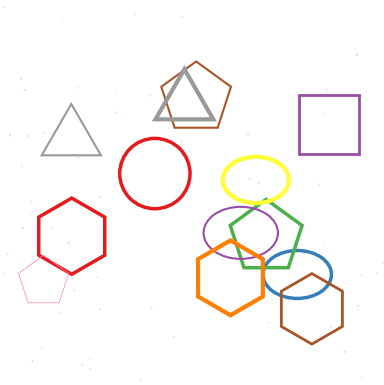[{"shape": "circle", "thickness": 2.5, "radius": 0.46, "center": [0.402, 0.549]}, {"shape": "hexagon", "thickness": 2.5, "radius": 0.49, "center": [0.186, 0.387]}, {"shape": "oval", "thickness": 2.5, "radius": 0.44, "center": [0.772, 0.287]}, {"shape": "pentagon", "thickness": 2.5, "radius": 0.49, "center": [0.691, 0.384]}, {"shape": "square", "thickness": 2, "radius": 0.39, "center": [0.855, 0.676]}, {"shape": "oval", "thickness": 1.5, "radius": 0.48, "center": [0.625, 0.395]}, {"shape": "hexagon", "thickness": 3, "radius": 0.49, "center": [0.599, 0.278]}, {"shape": "oval", "thickness": 3, "radius": 0.43, "center": [0.665, 0.533]}, {"shape": "hexagon", "thickness": 2, "radius": 0.46, "center": [0.81, 0.198]}, {"shape": "pentagon", "thickness": 1.5, "radius": 0.48, "center": [0.509, 0.745]}, {"shape": "pentagon", "thickness": 0.5, "radius": 0.34, "center": [0.113, 0.269]}, {"shape": "triangle", "thickness": 3, "radius": 0.43, "center": [0.479, 0.733]}, {"shape": "triangle", "thickness": 1.5, "radius": 0.44, "center": [0.185, 0.641]}]